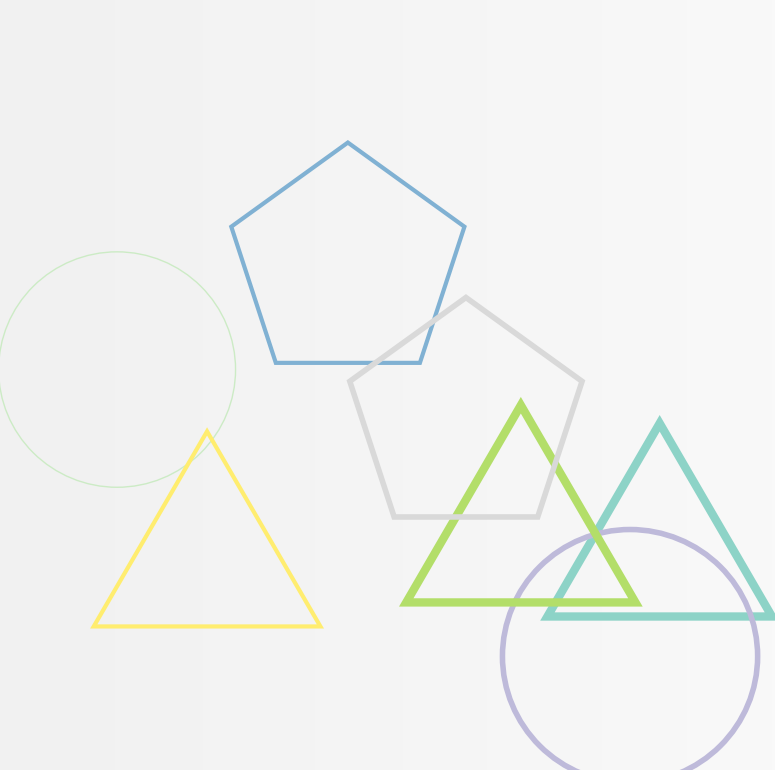[{"shape": "triangle", "thickness": 3, "radius": 0.84, "center": [0.851, 0.283]}, {"shape": "circle", "thickness": 2, "radius": 0.82, "center": [0.813, 0.148]}, {"shape": "pentagon", "thickness": 1.5, "radius": 0.79, "center": [0.449, 0.657]}, {"shape": "triangle", "thickness": 3, "radius": 0.85, "center": [0.672, 0.303]}, {"shape": "pentagon", "thickness": 2, "radius": 0.79, "center": [0.601, 0.456]}, {"shape": "circle", "thickness": 0.5, "radius": 0.76, "center": [0.151, 0.52]}, {"shape": "triangle", "thickness": 1.5, "radius": 0.84, "center": [0.267, 0.271]}]